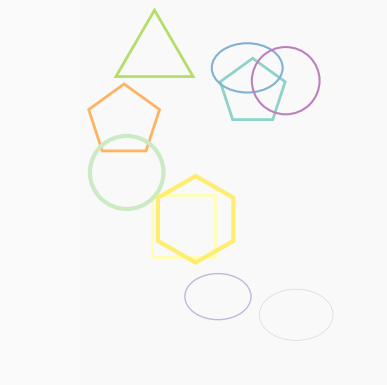[{"shape": "pentagon", "thickness": 2, "radius": 0.44, "center": [0.652, 0.761]}, {"shape": "square", "thickness": 2, "radius": 0.41, "center": [0.474, 0.413]}, {"shape": "oval", "thickness": 1, "radius": 0.43, "center": [0.562, 0.23]}, {"shape": "oval", "thickness": 1.5, "radius": 0.46, "center": [0.638, 0.824]}, {"shape": "pentagon", "thickness": 2, "radius": 0.48, "center": [0.32, 0.686]}, {"shape": "triangle", "thickness": 2, "radius": 0.57, "center": [0.399, 0.859]}, {"shape": "oval", "thickness": 0.5, "radius": 0.48, "center": [0.764, 0.182]}, {"shape": "circle", "thickness": 1.5, "radius": 0.44, "center": [0.737, 0.79]}, {"shape": "circle", "thickness": 3, "radius": 0.47, "center": [0.327, 0.552]}, {"shape": "hexagon", "thickness": 3, "radius": 0.56, "center": [0.505, 0.43]}]